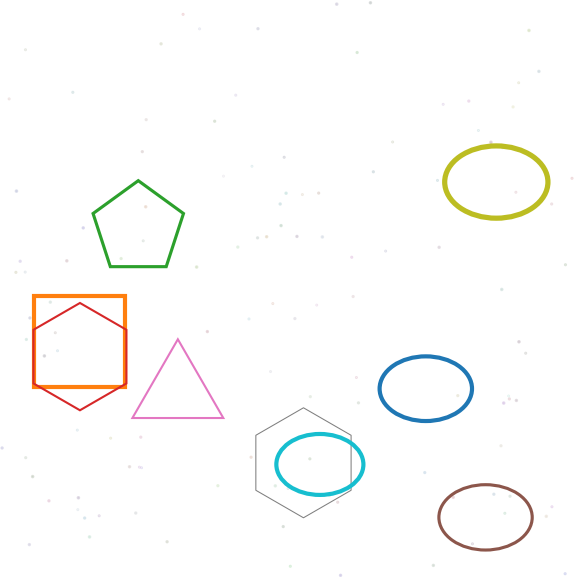[{"shape": "oval", "thickness": 2, "radius": 0.4, "center": [0.737, 0.326]}, {"shape": "square", "thickness": 2, "radius": 0.39, "center": [0.138, 0.408]}, {"shape": "pentagon", "thickness": 1.5, "radius": 0.41, "center": [0.239, 0.604]}, {"shape": "hexagon", "thickness": 1, "radius": 0.46, "center": [0.138, 0.382]}, {"shape": "oval", "thickness": 1.5, "radius": 0.4, "center": [0.841, 0.103]}, {"shape": "triangle", "thickness": 1, "radius": 0.45, "center": [0.308, 0.321]}, {"shape": "hexagon", "thickness": 0.5, "radius": 0.48, "center": [0.525, 0.198]}, {"shape": "oval", "thickness": 2.5, "radius": 0.45, "center": [0.859, 0.684]}, {"shape": "oval", "thickness": 2, "radius": 0.38, "center": [0.554, 0.195]}]